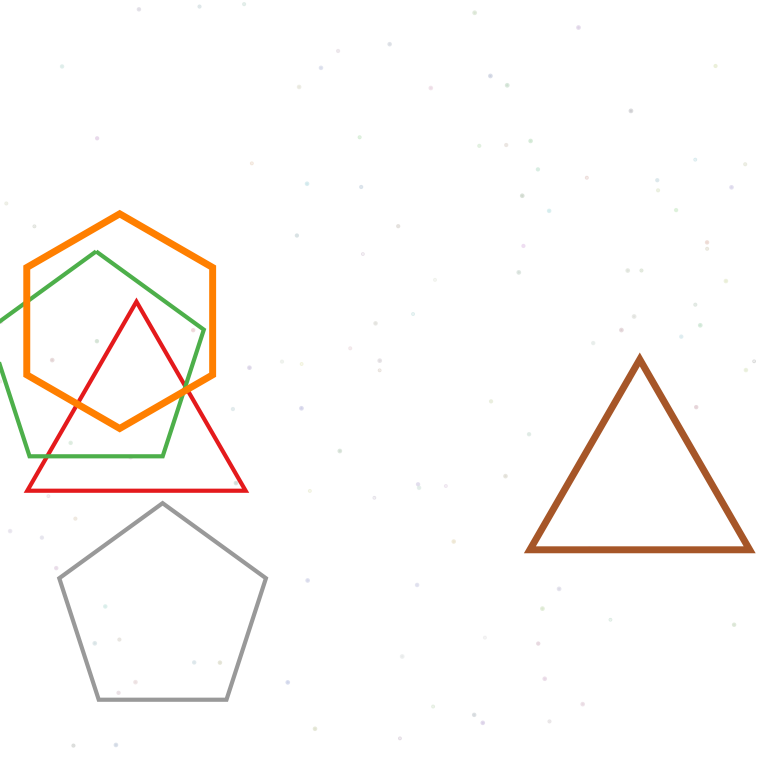[{"shape": "triangle", "thickness": 1.5, "radius": 0.82, "center": [0.177, 0.445]}, {"shape": "pentagon", "thickness": 1.5, "radius": 0.74, "center": [0.125, 0.526]}, {"shape": "hexagon", "thickness": 2.5, "radius": 0.7, "center": [0.155, 0.583]}, {"shape": "triangle", "thickness": 2.5, "radius": 0.82, "center": [0.831, 0.368]}, {"shape": "pentagon", "thickness": 1.5, "radius": 0.71, "center": [0.211, 0.205]}]